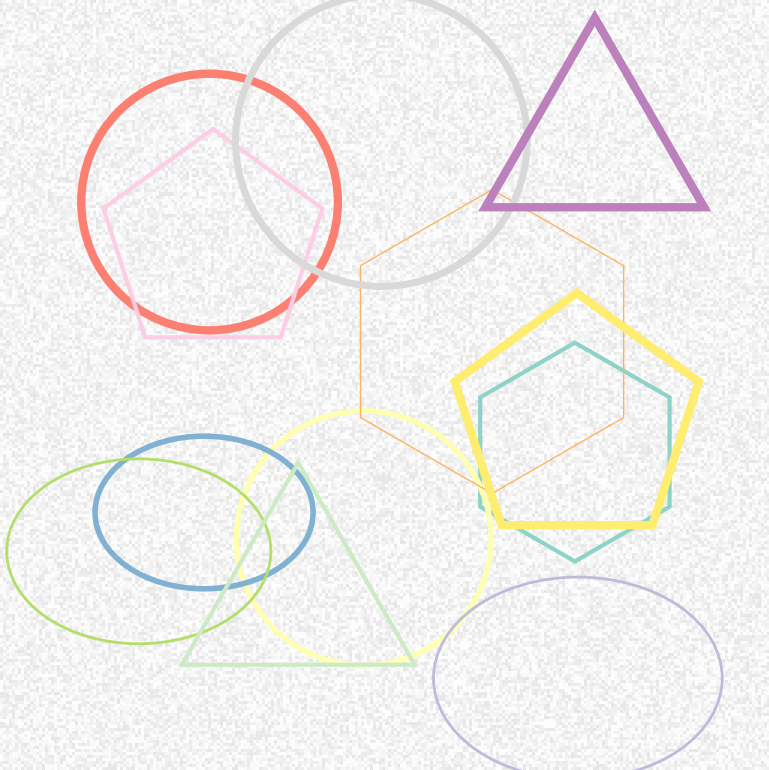[{"shape": "hexagon", "thickness": 1.5, "radius": 0.71, "center": [0.747, 0.413]}, {"shape": "circle", "thickness": 2, "radius": 0.83, "center": [0.472, 0.301]}, {"shape": "oval", "thickness": 1, "radius": 0.94, "center": [0.75, 0.119]}, {"shape": "circle", "thickness": 3, "radius": 0.83, "center": [0.272, 0.738]}, {"shape": "oval", "thickness": 2, "radius": 0.71, "center": [0.265, 0.334]}, {"shape": "hexagon", "thickness": 0.5, "radius": 0.99, "center": [0.639, 0.556]}, {"shape": "oval", "thickness": 1, "radius": 0.86, "center": [0.18, 0.284]}, {"shape": "pentagon", "thickness": 1.5, "radius": 0.75, "center": [0.277, 0.683]}, {"shape": "circle", "thickness": 2.5, "radius": 0.95, "center": [0.495, 0.817]}, {"shape": "triangle", "thickness": 3, "radius": 0.82, "center": [0.772, 0.813]}, {"shape": "triangle", "thickness": 1.5, "radius": 0.87, "center": [0.387, 0.224]}, {"shape": "pentagon", "thickness": 3, "radius": 0.83, "center": [0.749, 0.453]}]